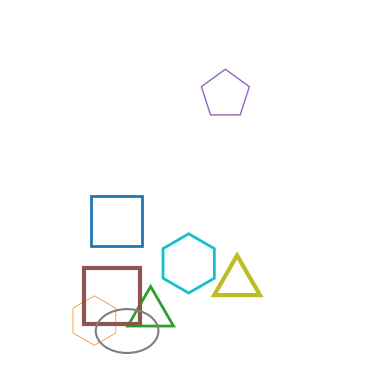[{"shape": "square", "thickness": 2, "radius": 0.33, "center": [0.303, 0.426]}, {"shape": "hexagon", "thickness": 0.5, "radius": 0.32, "center": [0.245, 0.167]}, {"shape": "triangle", "thickness": 2, "radius": 0.34, "center": [0.391, 0.187]}, {"shape": "pentagon", "thickness": 1, "radius": 0.33, "center": [0.585, 0.755]}, {"shape": "square", "thickness": 3, "radius": 0.36, "center": [0.29, 0.231]}, {"shape": "oval", "thickness": 1.5, "radius": 0.41, "center": [0.33, 0.14]}, {"shape": "triangle", "thickness": 3, "radius": 0.34, "center": [0.616, 0.268]}, {"shape": "hexagon", "thickness": 2, "radius": 0.38, "center": [0.49, 0.316]}]